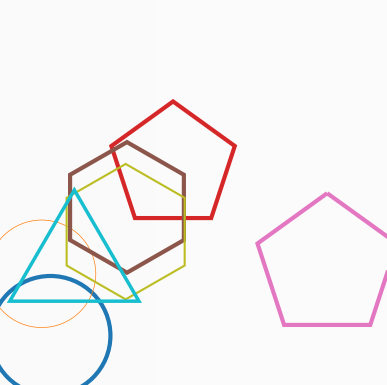[{"shape": "circle", "thickness": 3, "radius": 0.77, "center": [0.13, 0.128]}, {"shape": "circle", "thickness": 0.5, "radius": 0.7, "center": [0.108, 0.289]}, {"shape": "pentagon", "thickness": 3, "radius": 0.84, "center": [0.447, 0.569]}, {"shape": "hexagon", "thickness": 3, "radius": 0.85, "center": [0.328, 0.461]}, {"shape": "pentagon", "thickness": 3, "radius": 0.95, "center": [0.844, 0.309]}, {"shape": "hexagon", "thickness": 1.5, "radius": 0.88, "center": [0.324, 0.398]}, {"shape": "triangle", "thickness": 2.5, "radius": 0.96, "center": [0.192, 0.314]}]